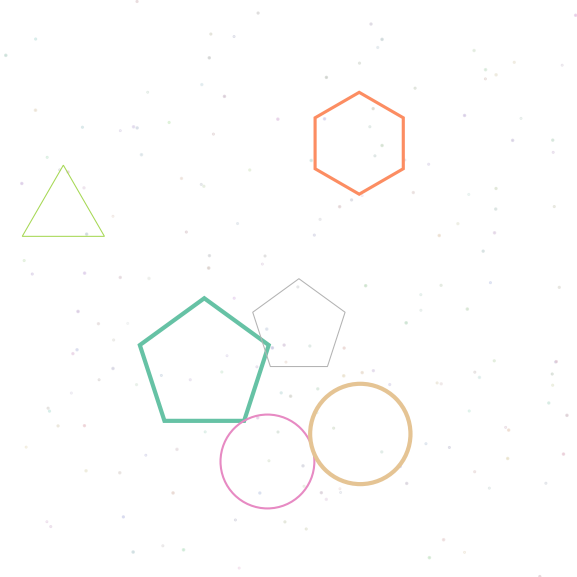[{"shape": "pentagon", "thickness": 2, "radius": 0.59, "center": [0.354, 0.365]}, {"shape": "hexagon", "thickness": 1.5, "radius": 0.44, "center": [0.622, 0.751]}, {"shape": "circle", "thickness": 1, "radius": 0.41, "center": [0.463, 0.2]}, {"shape": "triangle", "thickness": 0.5, "radius": 0.41, "center": [0.11, 0.631]}, {"shape": "circle", "thickness": 2, "radius": 0.43, "center": [0.624, 0.248]}, {"shape": "pentagon", "thickness": 0.5, "radius": 0.42, "center": [0.518, 0.432]}]